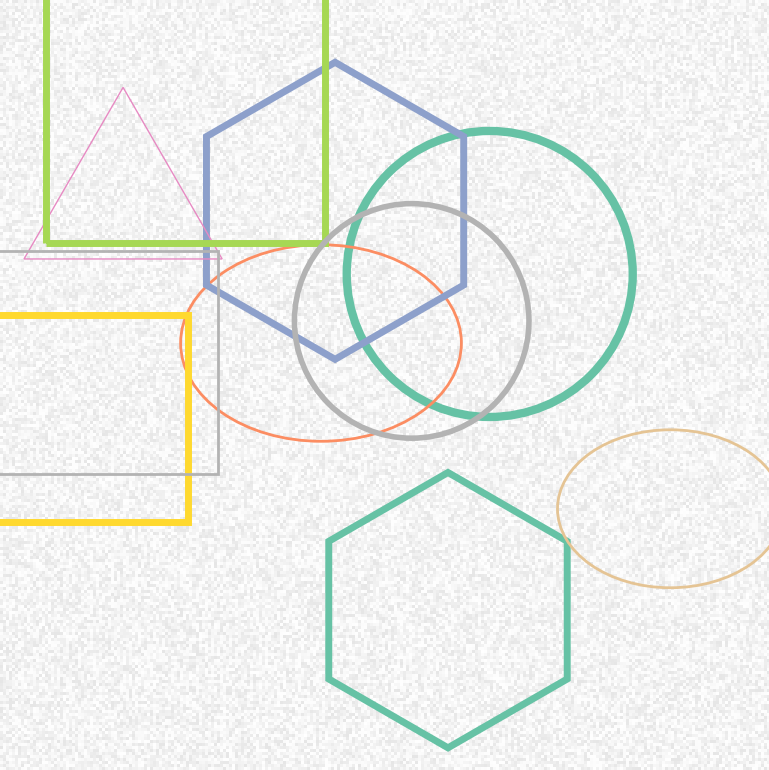[{"shape": "hexagon", "thickness": 2.5, "radius": 0.89, "center": [0.582, 0.208]}, {"shape": "circle", "thickness": 3, "radius": 0.93, "center": [0.636, 0.644]}, {"shape": "oval", "thickness": 1, "radius": 0.91, "center": [0.417, 0.555]}, {"shape": "hexagon", "thickness": 2.5, "radius": 0.96, "center": [0.435, 0.726]}, {"shape": "triangle", "thickness": 0.5, "radius": 0.74, "center": [0.16, 0.738]}, {"shape": "square", "thickness": 2.5, "radius": 0.9, "center": [0.241, 0.866]}, {"shape": "square", "thickness": 2.5, "radius": 0.67, "center": [0.11, 0.457]}, {"shape": "oval", "thickness": 1, "radius": 0.73, "center": [0.871, 0.339]}, {"shape": "circle", "thickness": 2, "radius": 0.76, "center": [0.535, 0.583]}, {"shape": "square", "thickness": 1, "radius": 0.72, "center": [0.139, 0.529]}]